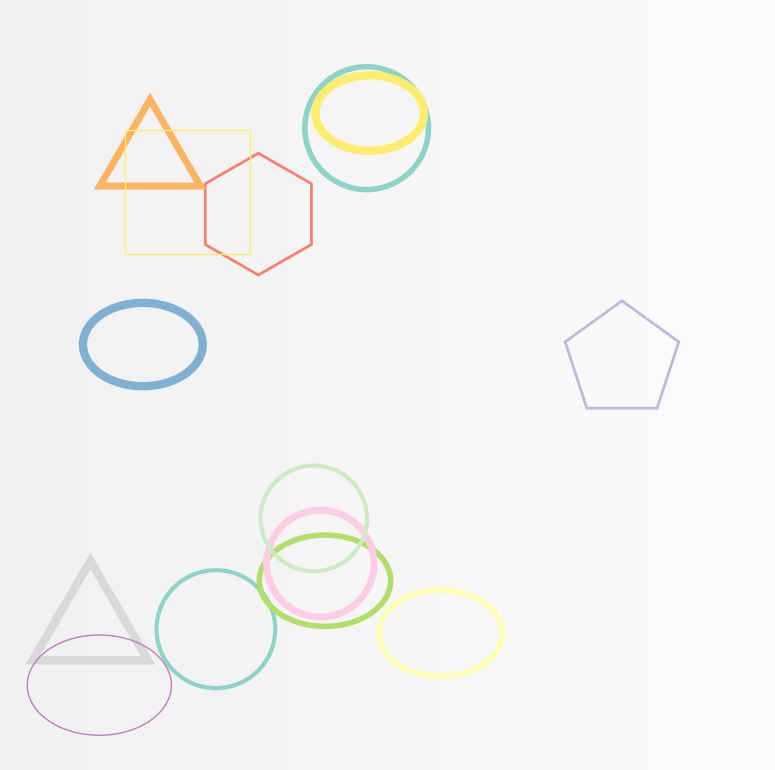[{"shape": "circle", "thickness": 1.5, "radius": 0.38, "center": [0.279, 0.183]}, {"shape": "circle", "thickness": 2, "radius": 0.4, "center": [0.473, 0.834]}, {"shape": "oval", "thickness": 2, "radius": 0.4, "center": [0.568, 0.178]}, {"shape": "pentagon", "thickness": 1, "radius": 0.39, "center": [0.803, 0.532]}, {"shape": "hexagon", "thickness": 1, "radius": 0.4, "center": [0.333, 0.722]}, {"shape": "oval", "thickness": 3, "radius": 0.39, "center": [0.184, 0.553]}, {"shape": "triangle", "thickness": 2.5, "radius": 0.37, "center": [0.194, 0.796]}, {"shape": "oval", "thickness": 2, "radius": 0.42, "center": [0.419, 0.246]}, {"shape": "circle", "thickness": 2.5, "radius": 0.35, "center": [0.413, 0.268]}, {"shape": "triangle", "thickness": 3, "radius": 0.43, "center": [0.117, 0.185]}, {"shape": "oval", "thickness": 0.5, "radius": 0.46, "center": [0.128, 0.11]}, {"shape": "circle", "thickness": 1.5, "radius": 0.34, "center": [0.405, 0.327]}, {"shape": "square", "thickness": 0.5, "radius": 0.4, "center": [0.242, 0.751]}, {"shape": "oval", "thickness": 3, "radius": 0.35, "center": [0.477, 0.853]}]